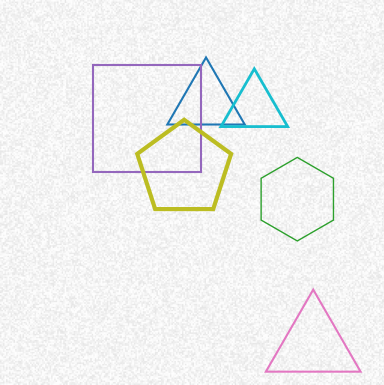[{"shape": "triangle", "thickness": 1.5, "radius": 0.58, "center": [0.535, 0.735]}, {"shape": "hexagon", "thickness": 1, "radius": 0.54, "center": [0.772, 0.483]}, {"shape": "square", "thickness": 1.5, "radius": 0.7, "center": [0.382, 0.692]}, {"shape": "triangle", "thickness": 1.5, "radius": 0.71, "center": [0.814, 0.106]}, {"shape": "pentagon", "thickness": 3, "radius": 0.64, "center": [0.478, 0.561]}, {"shape": "triangle", "thickness": 2, "radius": 0.5, "center": [0.661, 0.721]}]